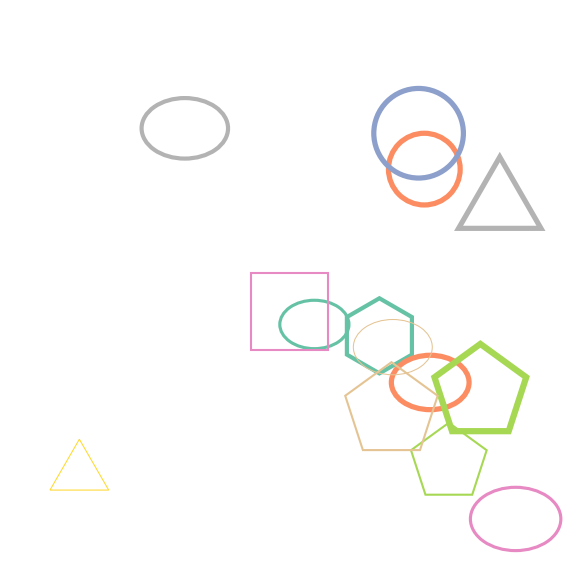[{"shape": "oval", "thickness": 1.5, "radius": 0.3, "center": [0.544, 0.437]}, {"shape": "hexagon", "thickness": 2, "radius": 0.33, "center": [0.657, 0.418]}, {"shape": "oval", "thickness": 2.5, "radius": 0.34, "center": [0.745, 0.337]}, {"shape": "circle", "thickness": 2.5, "radius": 0.31, "center": [0.735, 0.706]}, {"shape": "circle", "thickness": 2.5, "radius": 0.39, "center": [0.725, 0.768]}, {"shape": "oval", "thickness": 1.5, "radius": 0.39, "center": [0.893, 0.101]}, {"shape": "square", "thickness": 1, "radius": 0.33, "center": [0.501, 0.46]}, {"shape": "pentagon", "thickness": 1, "radius": 0.34, "center": [0.777, 0.198]}, {"shape": "pentagon", "thickness": 3, "radius": 0.42, "center": [0.832, 0.32]}, {"shape": "triangle", "thickness": 0.5, "radius": 0.29, "center": [0.137, 0.18]}, {"shape": "pentagon", "thickness": 1, "radius": 0.42, "center": [0.678, 0.288]}, {"shape": "oval", "thickness": 0.5, "radius": 0.34, "center": [0.68, 0.398]}, {"shape": "oval", "thickness": 2, "radius": 0.37, "center": [0.32, 0.777]}, {"shape": "triangle", "thickness": 2.5, "radius": 0.41, "center": [0.865, 0.645]}]